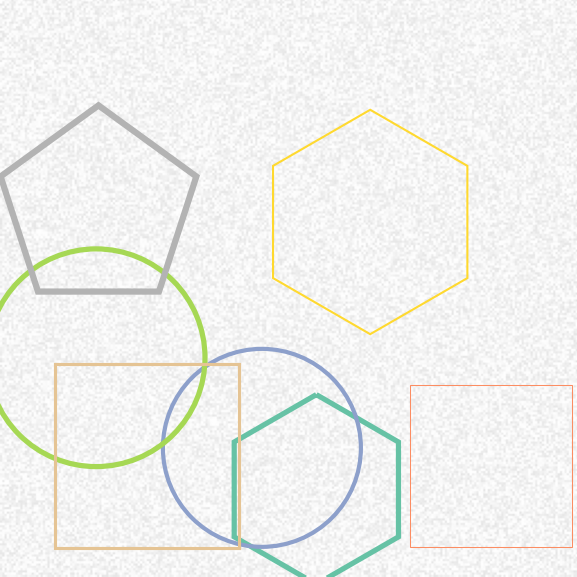[{"shape": "hexagon", "thickness": 2.5, "radius": 0.82, "center": [0.548, 0.152]}, {"shape": "square", "thickness": 0.5, "radius": 0.7, "center": [0.851, 0.193]}, {"shape": "circle", "thickness": 2, "radius": 0.86, "center": [0.453, 0.224]}, {"shape": "circle", "thickness": 2.5, "radius": 0.94, "center": [0.166, 0.38]}, {"shape": "hexagon", "thickness": 1, "radius": 0.97, "center": [0.641, 0.615]}, {"shape": "square", "thickness": 1.5, "radius": 0.8, "center": [0.255, 0.209]}, {"shape": "pentagon", "thickness": 3, "radius": 0.89, "center": [0.171, 0.638]}]